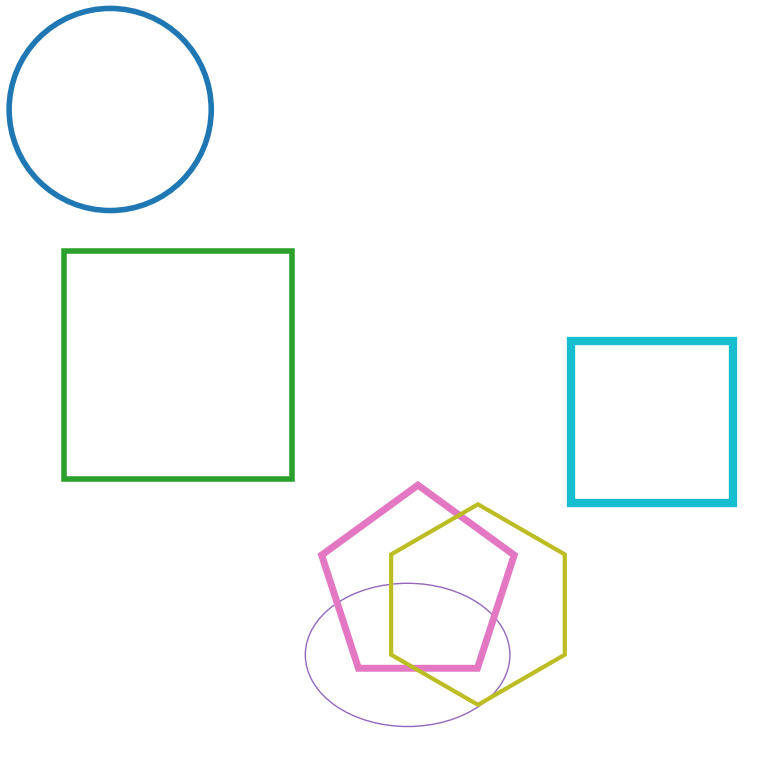[{"shape": "circle", "thickness": 2, "radius": 0.66, "center": [0.143, 0.858]}, {"shape": "square", "thickness": 2, "radius": 0.74, "center": [0.231, 0.526]}, {"shape": "oval", "thickness": 0.5, "radius": 0.66, "center": [0.529, 0.149]}, {"shape": "pentagon", "thickness": 2.5, "radius": 0.66, "center": [0.543, 0.238]}, {"shape": "hexagon", "thickness": 1.5, "radius": 0.65, "center": [0.621, 0.215]}, {"shape": "square", "thickness": 3, "radius": 0.53, "center": [0.847, 0.452]}]